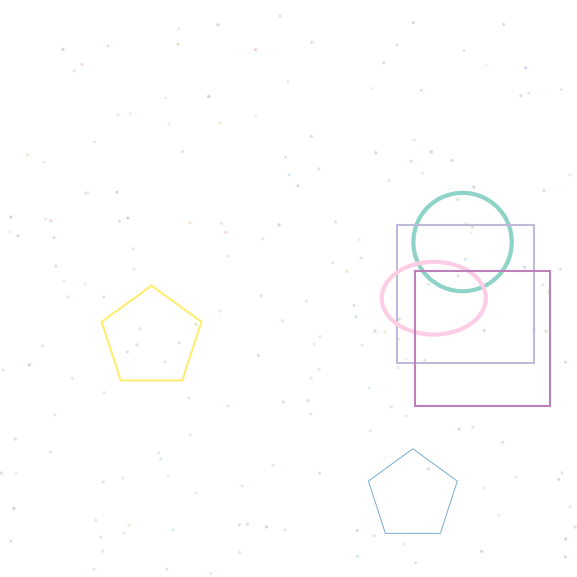[{"shape": "circle", "thickness": 2, "radius": 0.43, "center": [0.801, 0.58]}, {"shape": "square", "thickness": 1, "radius": 0.6, "center": [0.806, 0.49]}, {"shape": "pentagon", "thickness": 0.5, "radius": 0.4, "center": [0.715, 0.141]}, {"shape": "oval", "thickness": 2, "radius": 0.45, "center": [0.751, 0.483]}, {"shape": "square", "thickness": 1, "radius": 0.58, "center": [0.836, 0.412]}, {"shape": "pentagon", "thickness": 1, "radius": 0.45, "center": [0.262, 0.414]}]